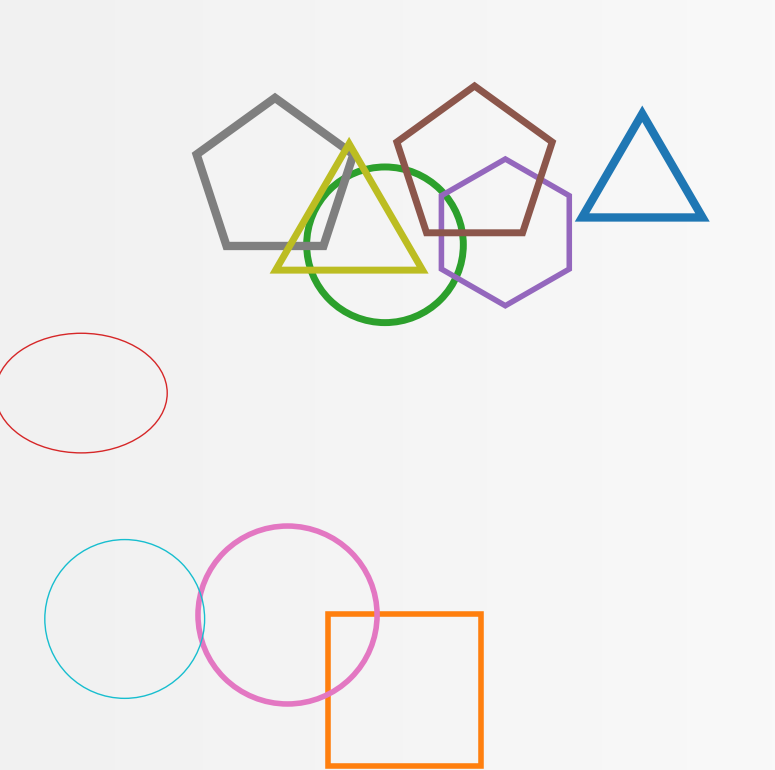[{"shape": "triangle", "thickness": 3, "radius": 0.45, "center": [0.829, 0.762]}, {"shape": "square", "thickness": 2, "radius": 0.49, "center": [0.522, 0.104]}, {"shape": "circle", "thickness": 2.5, "radius": 0.51, "center": [0.497, 0.682]}, {"shape": "oval", "thickness": 0.5, "radius": 0.55, "center": [0.105, 0.49]}, {"shape": "hexagon", "thickness": 2, "radius": 0.48, "center": [0.652, 0.698]}, {"shape": "pentagon", "thickness": 2.5, "radius": 0.53, "center": [0.612, 0.783]}, {"shape": "circle", "thickness": 2, "radius": 0.58, "center": [0.371, 0.201]}, {"shape": "pentagon", "thickness": 3, "radius": 0.53, "center": [0.355, 0.767]}, {"shape": "triangle", "thickness": 2.5, "radius": 0.55, "center": [0.45, 0.704]}, {"shape": "circle", "thickness": 0.5, "radius": 0.52, "center": [0.161, 0.196]}]